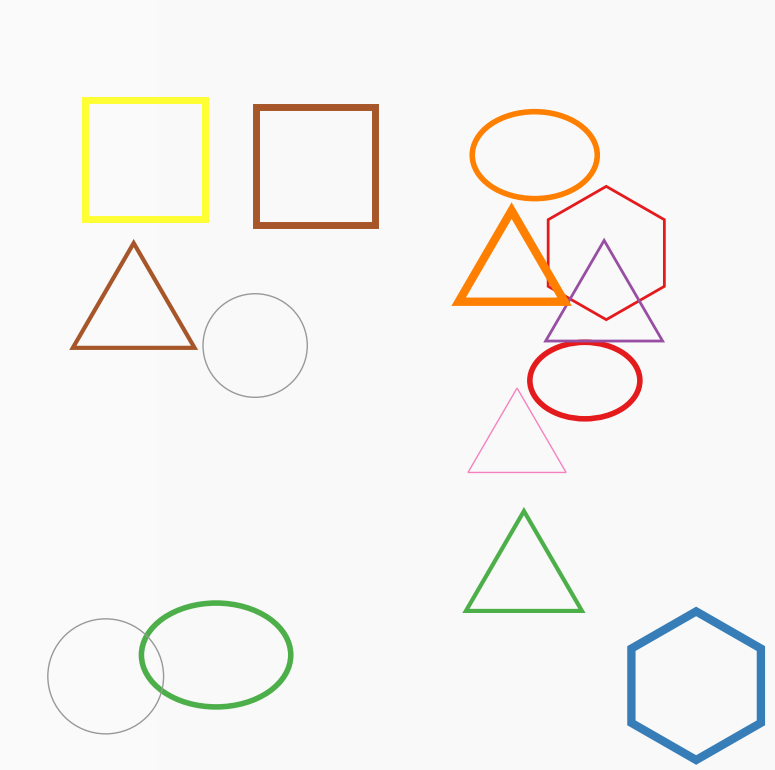[{"shape": "hexagon", "thickness": 1, "radius": 0.43, "center": [0.782, 0.671]}, {"shape": "oval", "thickness": 2, "radius": 0.35, "center": [0.755, 0.506]}, {"shape": "hexagon", "thickness": 3, "radius": 0.48, "center": [0.898, 0.109]}, {"shape": "oval", "thickness": 2, "radius": 0.48, "center": [0.279, 0.149]}, {"shape": "triangle", "thickness": 1.5, "radius": 0.43, "center": [0.676, 0.25]}, {"shape": "triangle", "thickness": 1, "radius": 0.44, "center": [0.78, 0.601]}, {"shape": "oval", "thickness": 2, "radius": 0.4, "center": [0.69, 0.799]}, {"shape": "triangle", "thickness": 3, "radius": 0.39, "center": [0.66, 0.648]}, {"shape": "square", "thickness": 2.5, "radius": 0.39, "center": [0.187, 0.793]}, {"shape": "square", "thickness": 2.5, "radius": 0.38, "center": [0.407, 0.785]}, {"shape": "triangle", "thickness": 1.5, "radius": 0.45, "center": [0.173, 0.594]}, {"shape": "triangle", "thickness": 0.5, "radius": 0.37, "center": [0.667, 0.423]}, {"shape": "circle", "thickness": 0.5, "radius": 0.37, "center": [0.136, 0.122]}, {"shape": "circle", "thickness": 0.5, "radius": 0.34, "center": [0.329, 0.551]}]